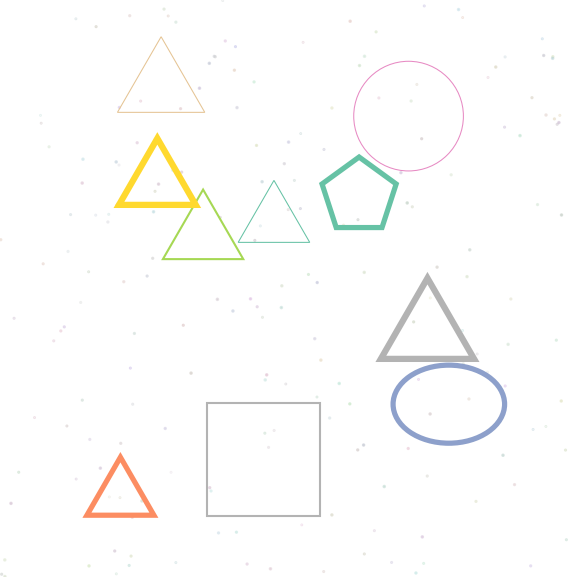[{"shape": "triangle", "thickness": 0.5, "radius": 0.36, "center": [0.474, 0.615]}, {"shape": "pentagon", "thickness": 2.5, "radius": 0.34, "center": [0.622, 0.66]}, {"shape": "triangle", "thickness": 2.5, "radius": 0.33, "center": [0.209, 0.14]}, {"shape": "oval", "thickness": 2.5, "radius": 0.48, "center": [0.777, 0.299]}, {"shape": "circle", "thickness": 0.5, "radius": 0.47, "center": [0.707, 0.798]}, {"shape": "triangle", "thickness": 1, "radius": 0.4, "center": [0.352, 0.591]}, {"shape": "triangle", "thickness": 3, "radius": 0.38, "center": [0.272, 0.683]}, {"shape": "triangle", "thickness": 0.5, "radius": 0.44, "center": [0.279, 0.848]}, {"shape": "square", "thickness": 1, "radius": 0.49, "center": [0.456, 0.203]}, {"shape": "triangle", "thickness": 3, "radius": 0.47, "center": [0.74, 0.424]}]